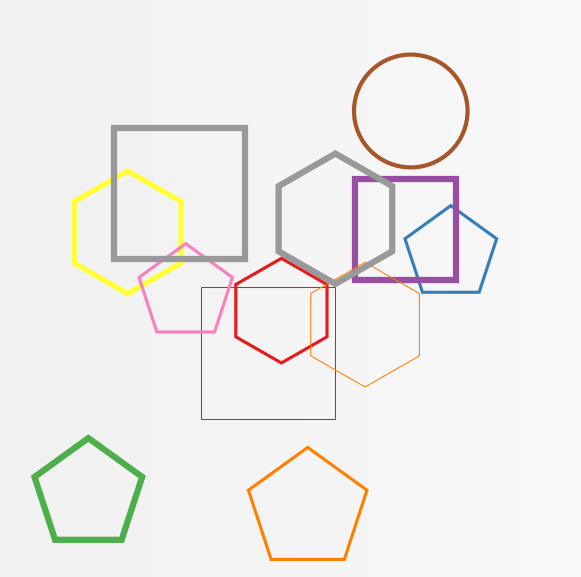[{"shape": "square", "thickness": 0.5, "radius": 0.58, "center": [0.461, 0.388]}, {"shape": "hexagon", "thickness": 1.5, "radius": 0.45, "center": [0.484, 0.461]}, {"shape": "pentagon", "thickness": 1.5, "radius": 0.41, "center": [0.776, 0.56]}, {"shape": "pentagon", "thickness": 3, "radius": 0.49, "center": [0.152, 0.143]}, {"shape": "square", "thickness": 3, "radius": 0.44, "center": [0.697, 0.602]}, {"shape": "hexagon", "thickness": 0.5, "radius": 0.54, "center": [0.628, 0.437]}, {"shape": "pentagon", "thickness": 1.5, "radius": 0.54, "center": [0.529, 0.117]}, {"shape": "hexagon", "thickness": 2.5, "radius": 0.53, "center": [0.22, 0.597]}, {"shape": "circle", "thickness": 2, "radius": 0.49, "center": [0.707, 0.807]}, {"shape": "pentagon", "thickness": 1.5, "radius": 0.42, "center": [0.32, 0.493]}, {"shape": "square", "thickness": 3, "radius": 0.57, "center": [0.309, 0.664]}, {"shape": "hexagon", "thickness": 3, "radius": 0.56, "center": [0.577, 0.62]}]